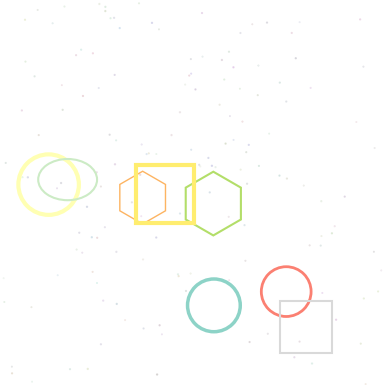[{"shape": "circle", "thickness": 2.5, "radius": 0.34, "center": [0.556, 0.207]}, {"shape": "circle", "thickness": 3, "radius": 0.39, "center": [0.126, 0.52]}, {"shape": "circle", "thickness": 2, "radius": 0.32, "center": [0.743, 0.243]}, {"shape": "hexagon", "thickness": 1, "radius": 0.34, "center": [0.371, 0.487]}, {"shape": "hexagon", "thickness": 1.5, "radius": 0.41, "center": [0.554, 0.471]}, {"shape": "square", "thickness": 1.5, "radius": 0.34, "center": [0.795, 0.151]}, {"shape": "oval", "thickness": 1.5, "radius": 0.38, "center": [0.176, 0.534]}, {"shape": "square", "thickness": 3, "radius": 0.38, "center": [0.429, 0.496]}]